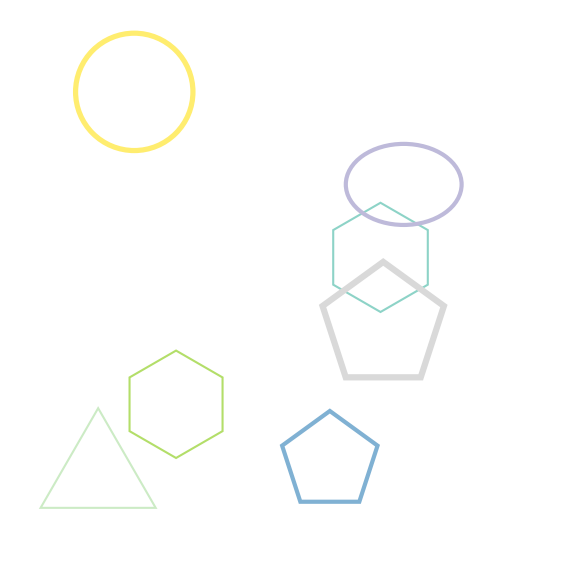[{"shape": "hexagon", "thickness": 1, "radius": 0.47, "center": [0.659, 0.553]}, {"shape": "oval", "thickness": 2, "radius": 0.5, "center": [0.699, 0.68]}, {"shape": "pentagon", "thickness": 2, "radius": 0.43, "center": [0.571, 0.201]}, {"shape": "hexagon", "thickness": 1, "radius": 0.46, "center": [0.305, 0.299]}, {"shape": "pentagon", "thickness": 3, "radius": 0.55, "center": [0.664, 0.435]}, {"shape": "triangle", "thickness": 1, "radius": 0.58, "center": [0.17, 0.177]}, {"shape": "circle", "thickness": 2.5, "radius": 0.51, "center": [0.232, 0.84]}]